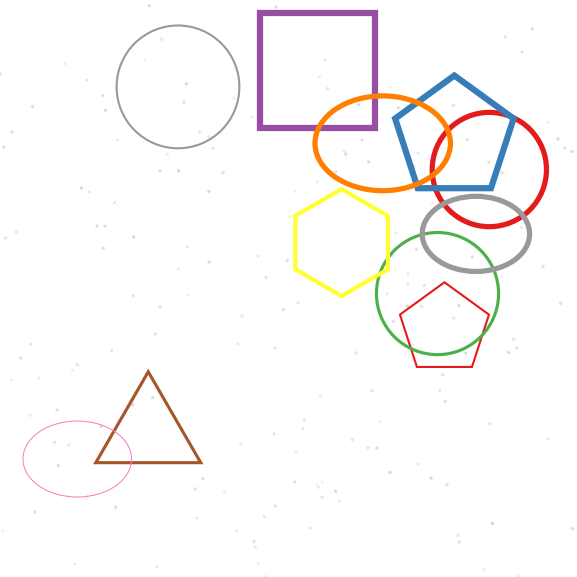[{"shape": "circle", "thickness": 2.5, "radius": 0.49, "center": [0.847, 0.706]}, {"shape": "pentagon", "thickness": 1, "radius": 0.41, "center": [0.77, 0.429]}, {"shape": "pentagon", "thickness": 3, "radius": 0.54, "center": [0.787, 0.761]}, {"shape": "circle", "thickness": 1.5, "radius": 0.53, "center": [0.758, 0.491]}, {"shape": "square", "thickness": 3, "radius": 0.5, "center": [0.55, 0.877]}, {"shape": "oval", "thickness": 2.5, "radius": 0.59, "center": [0.663, 0.751]}, {"shape": "hexagon", "thickness": 2, "radius": 0.46, "center": [0.592, 0.579]}, {"shape": "triangle", "thickness": 1.5, "radius": 0.52, "center": [0.257, 0.25]}, {"shape": "oval", "thickness": 0.5, "radius": 0.47, "center": [0.134, 0.204]}, {"shape": "oval", "thickness": 2.5, "radius": 0.46, "center": [0.824, 0.594]}, {"shape": "circle", "thickness": 1, "radius": 0.53, "center": [0.308, 0.849]}]